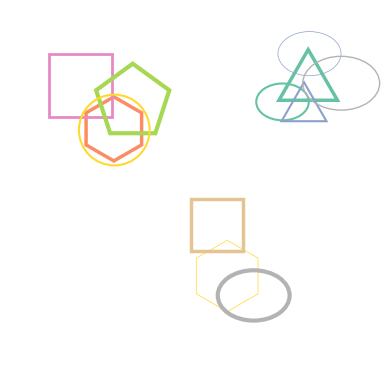[{"shape": "triangle", "thickness": 2.5, "radius": 0.44, "center": [0.8, 0.783]}, {"shape": "oval", "thickness": 1.5, "radius": 0.34, "center": [0.734, 0.735]}, {"shape": "hexagon", "thickness": 2.5, "radius": 0.42, "center": [0.296, 0.665]}, {"shape": "triangle", "thickness": 1.5, "radius": 0.34, "center": [0.79, 0.719]}, {"shape": "oval", "thickness": 0.5, "radius": 0.41, "center": [0.804, 0.861]}, {"shape": "square", "thickness": 2, "radius": 0.41, "center": [0.209, 0.778]}, {"shape": "pentagon", "thickness": 3, "radius": 0.5, "center": [0.345, 0.735]}, {"shape": "hexagon", "thickness": 0.5, "radius": 0.46, "center": [0.59, 0.283]}, {"shape": "circle", "thickness": 1.5, "radius": 0.46, "center": [0.297, 0.662]}, {"shape": "square", "thickness": 2.5, "radius": 0.33, "center": [0.564, 0.416]}, {"shape": "oval", "thickness": 3, "radius": 0.47, "center": [0.659, 0.233]}, {"shape": "oval", "thickness": 1, "radius": 0.5, "center": [0.886, 0.784]}]